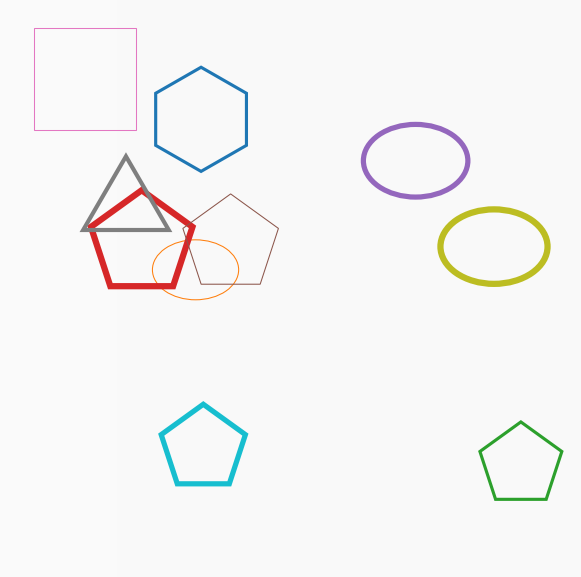[{"shape": "hexagon", "thickness": 1.5, "radius": 0.45, "center": [0.346, 0.793]}, {"shape": "oval", "thickness": 0.5, "radius": 0.37, "center": [0.336, 0.532]}, {"shape": "pentagon", "thickness": 1.5, "radius": 0.37, "center": [0.896, 0.194]}, {"shape": "pentagon", "thickness": 3, "radius": 0.46, "center": [0.244, 0.578]}, {"shape": "oval", "thickness": 2.5, "radius": 0.45, "center": [0.715, 0.721]}, {"shape": "pentagon", "thickness": 0.5, "radius": 0.43, "center": [0.397, 0.577]}, {"shape": "square", "thickness": 0.5, "radius": 0.44, "center": [0.147, 0.863]}, {"shape": "triangle", "thickness": 2, "radius": 0.42, "center": [0.217, 0.643]}, {"shape": "oval", "thickness": 3, "radius": 0.46, "center": [0.85, 0.572]}, {"shape": "pentagon", "thickness": 2.5, "radius": 0.38, "center": [0.35, 0.223]}]